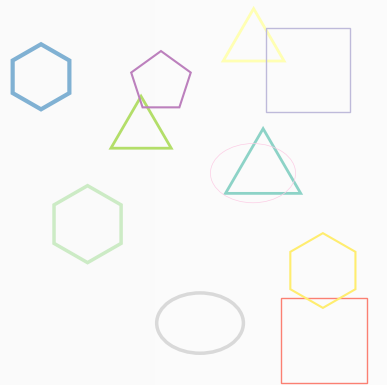[{"shape": "triangle", "thickness": 2, "radius": 0.56, "center": [0.679, 0.554]}, {"shape": "triangle", "thickness": 2, "radius": 0.45, "center": [0.655, 0.887]}, {"shape": "square", "thickness": 1, "radius": 0.54, "center": [0.795, 0.818]}, {"shape": "square", "thickness": 1, "radius": 0.55, "center": [0.836, 0.115]}, {"shape": "hexagon", "thickness": 3, "radius": 0.42, "center": [0.106, 0.801]}, {"shape": "triangle", "thickness": 2, "radius": 0.45, "center": [0.364, 0.66]}, {"shape": "oval", "thickness": 0.5, "radius": 0.55, "center": [0.653, 0.55]}, {"shape": "oval", "thickness": 2.5, "radius": 0.56, "center": [0.516, 0.161]}, {"shape": "pentagon", "thickness": 1.5, "radius": 0.4, "center": [0.415, 0.787]}, {"shape": "hexagon", "thickness": 2.5, "radius": 0.5, "center": [0.226, 0.418]}, {"shape": "hexagon", "thickness": 1.5, "radius": 0.49, "center": [0.833, 0.297]}]